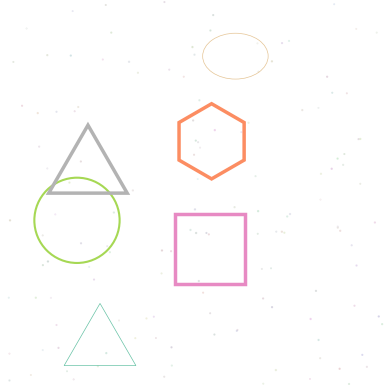[{"shape": "triangle", "thickness": 0.5, "radius": 0.54, "center": [0.26, 0.104]}, {"shape": "hexagon", "thickness": 2.5, "radius": 0.49, "center": [0.55, 0.633]}, {"shape": "square", "thickness": 2.5, "radius": 0.46, "center": [0.545, 0.354]}, {"shape": "circle", "thickness": 1.5, "radius": 0.55, "center": [0.2, 0.428]}, {"shape": "oval", "thickness": 0.5, "radius": 0.43, "center": [0.611, 0.854]}, {"shape": "triangle", "thickness": 2.5, "radius": 0.59, "center": [0.228, 0.557]}]